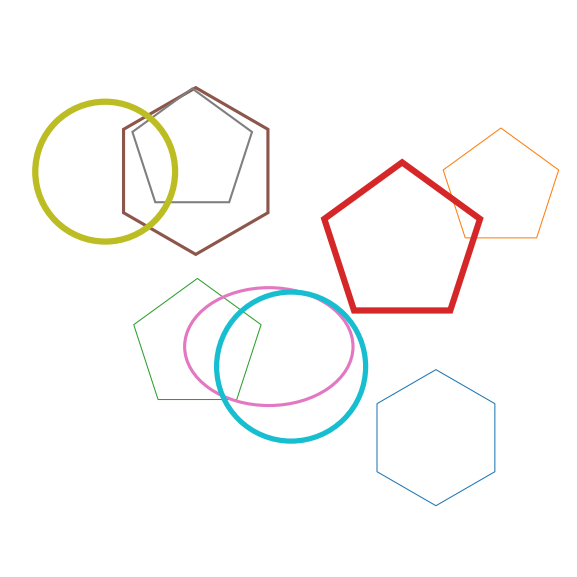[{"shape": "hexagon", "thickness": 0.5, "radius": 0.59, "center": [0.755, 0.241]}, {"shape": "pentagon", "thickness": 0.5, "radius": 0.53, "center": [0.867, 0.672]}, {"shape": "pentagon", "thickness": 0.5, "radius": 0.58, "center": [0.342, 0.401]}, {"shape": "pentagon", "thickness": 3, "radius": 0.71, "center": [0.696, 0.576]}, {"shape": "hexagon", "thickness": 1.5, "radius": 0.72, "center": [0.339, 0.703]}, {"shape": "oval", "thickness": 1.5, "radius": 0.73, "center": [0.465, 0.399]}, {"shape": "pentagon", "thickness": 1, "radius": 0.54, "center": [0.333, 0.737]}, {"shape": "circle", "thickness": 3, "radius": 0.61, "center": [0.182, 0.702]}, {"shape": "circle", "thickness": 2.5, "radius": 0.65, "center": [0.504, 0.364]}]